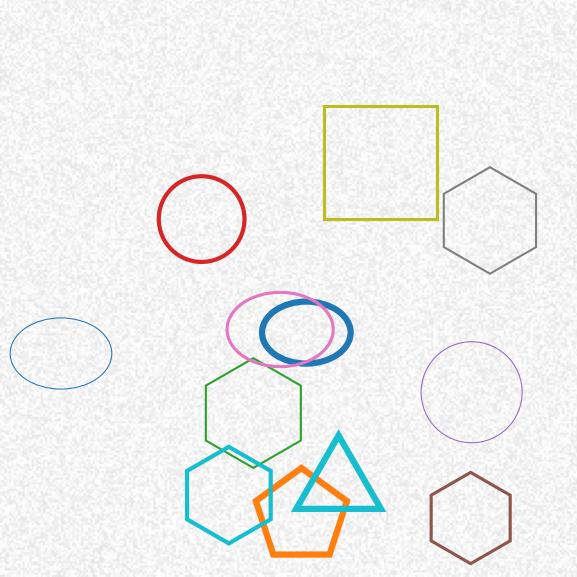[{"shape": "oval", "thickness": 0.5, "radius": 0.44, "center": [0.106, 0.387]}, {"shape": "oval", "thickness": 3, "radius": 0.38, "center": [0.53, 0.423]}, {"shape": "pentagon", "thickness": 3, "radius": 0.41, "center": [0.522, 0.106]}, {"shape": "hexagon", "thickness": 1, "radius": 0.47, "center": [0.439, 0.284]}, {"shape": "circle", "thickness": 2, "radius": 0.37, "center": [0.349, 0.62]}, {"shape": "circle", "thickness": 0.5, "radius": 0.44, "center": [0.817, 0.32]}, {"shape": "hexagon", "thickness": 1.5, "radius": 0.39, "center": [0.815, 0.102]}, {"shape": "oval", "thickness": 1.5, "radius": 0.46, "center": [0.485, 0.429]}, {"shape": "hexagon", "thickness": 1, "radius": 0.46, "center": [0.848, 0.617]}, {"shape": "square", "thickness": 1.5, "radius": 0.49, "center": [0.658, 0.717]}, {"shape": "triangle", "thickness": 3, "radius": 0.42, "center": [0.586, 0.16]}, {"shape": "hexagon", "thickness": 2, "radius": 0.42, "center": [0.396, 0.142]}]